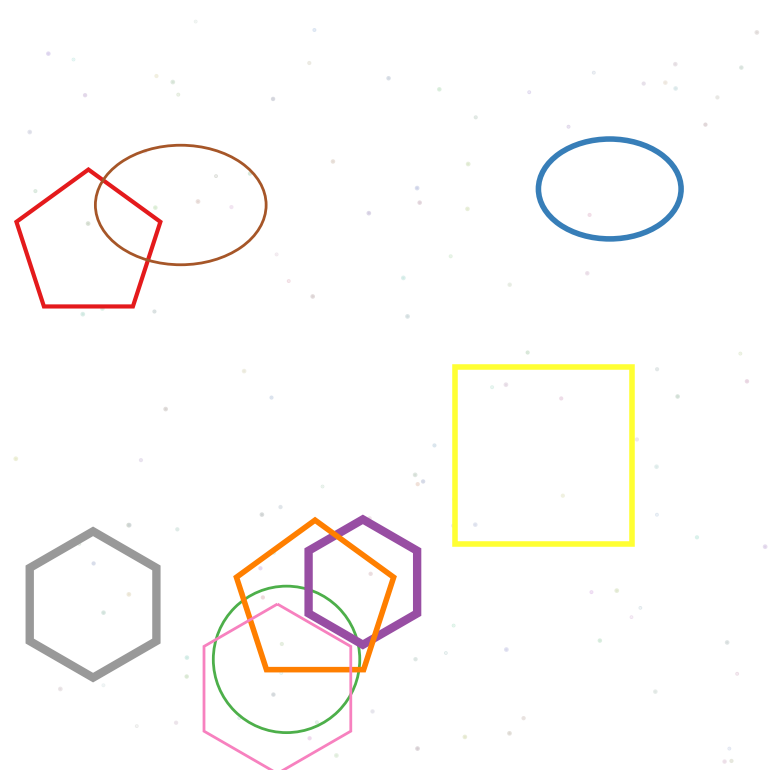[{"shape": "pentagon", "thickness": 1.5, "radius": 0.49, "center": [0.115, 0.682]}, {"shape": "oval", "thickness": 2, "radius": 0.46, "center": [0.792, 0.755]}, {"shape": "circle", "thickness": 1, "radius": 0.48, "center": [0.372, 0.144]}, {"shape": "hexagon", "thickness": 3, "radius": 0.41, "center": [0.471, 0.244]}, {"shape": "pentagon", "thickness": 2, "radius": 0.54, "center": [0.409, 0.217]}, {"shape": "square", "thickness": 2, "radius": 0.58, "center": [0.706, 0.409]}, {"shape": "oval", "thickness": 1, "radius": 0.55, "center": [0.235, 0.734]}, {"shape": "hexagon", "thickness": 1, "radius": 0.55, "center": [0.36, 0.105]}, {"shape": "hexagon", "thickness": 3, "radius": 0.47, "center": [0.121, 0.215]}]